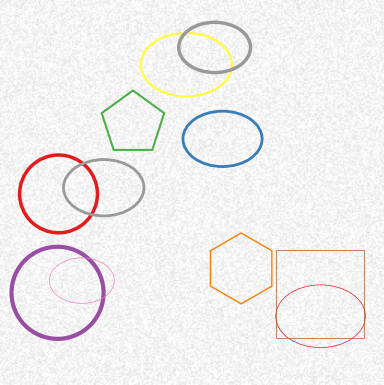[{"shape": "circle", "thickness": 2.5, "radius": 0.51, "center": [0.152, 0.496]}, {"shape": "oval", "thickness": 0.5, "radius": 0.58, "center": [0.833, 0.179]}, {"shape": "oval", "thickness": 2, "radius": 0.51, "center": [0.578, 0.639]}, {"shape": "pentagon", "thickness": 1.5, "radius": 0.43, "center": [0.345, 0.68]}, {"shape": "circle", "thickness": 3, "radius": 0.6, "center": [0.149, 0.239]}, {"shape": "hexagon", "thickness": 1, "radius": 0.46, "center": [0.626, 0.303]}, {"shape": "oval", "thickness": 1.5, "radius": 0.59, "center": [0.484, 0.832]}, {"shape": "square", "thickness": 0.5, "radius": 0.57, "center": [0.831, 0.236]}, {"shape": "oval", "thickness": 0.5, "radius": 0.42, "center": [0.213, 0.271]}, {"shape": "oval", "thickness": 2.5, "radius": 0.47, "center": [0.558, 0.877]}, {"shape": "oval", "thickness": 2, "radius": 0.52, "center": [0.269, 0.512]}]